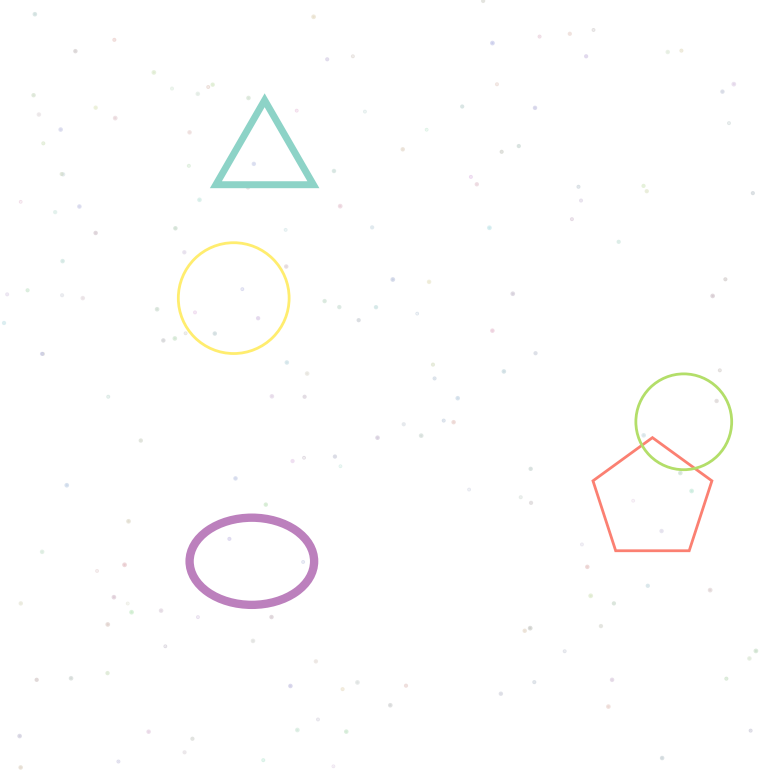[{"shape": "triangle", "thickness": 2.5, "radius": 0.37, "center": [0.344, 0.797]}, {"shape": "pentagon", "thickness": 1, "radius": 0.41, "center": [0.847, 0.35]}, {"shape": "circle", "thickness": 1, "radius": 0.31, "center": [0.888, 0.452]}, {"shape": "oval", "thickness": 3, "radius": 0.4, "center": [0.327, 0.271]}, {"shape": "circle", "thickness": 1, "radius": 0.36, "center": [0.304, 0.613]}]